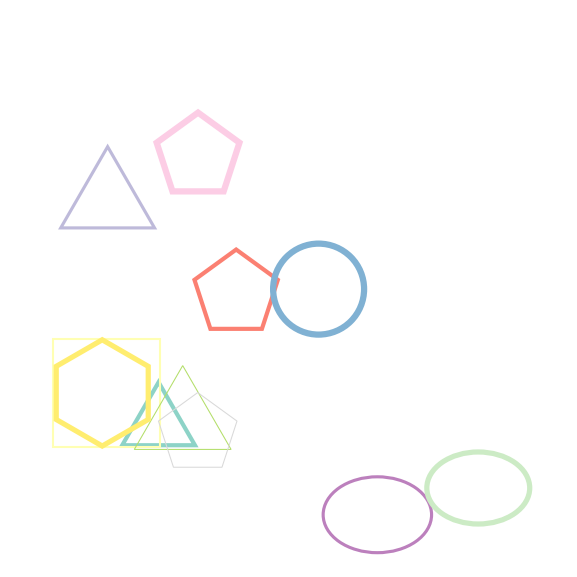[{"shape": "triangle", "thickness": 2, "radius": 0.36, "center": [0.275, 0.265]}, {"shape": "square", "thickness": 1, "radius": 0.47, "center": [0.185, 0.318]}, {"shape": "triangle", "thickness": 1.5, "radius": 0.47, "center": [0.186, 0.651]}, {"shape": "pentagon", "thickness": 2, "radius": 0.38, "center": [0.409, 0.491]}, {"shape": "circle", "thickness": 3, "radius": 0.39, "center": [0.552, 0.499]}, {"shape": "triangle", "thickness": 0.5, "radius": 0.48, "center": [0.316, 0.269]}, {"shape": "pentagon", "thickness": 3, "radius": 0.38, "center": [0.343, 0.729]}, {"shape": "pentagon", "thickness": 0.5, "radius": 0.36, "center": [0.342, 0.248]}, {"shape": "oval", "thickness": 1.5, "radius": 0.47, "center": [0.653, 0.108]}, {"shape": "oval", "thickness": 2.5, "radius": 0.45, "center": [0.828, 0.154]}, {"shape": "hexagon", "thickness": 2.5, "radius": 0.46, "center": [0.177, 0.319]}]